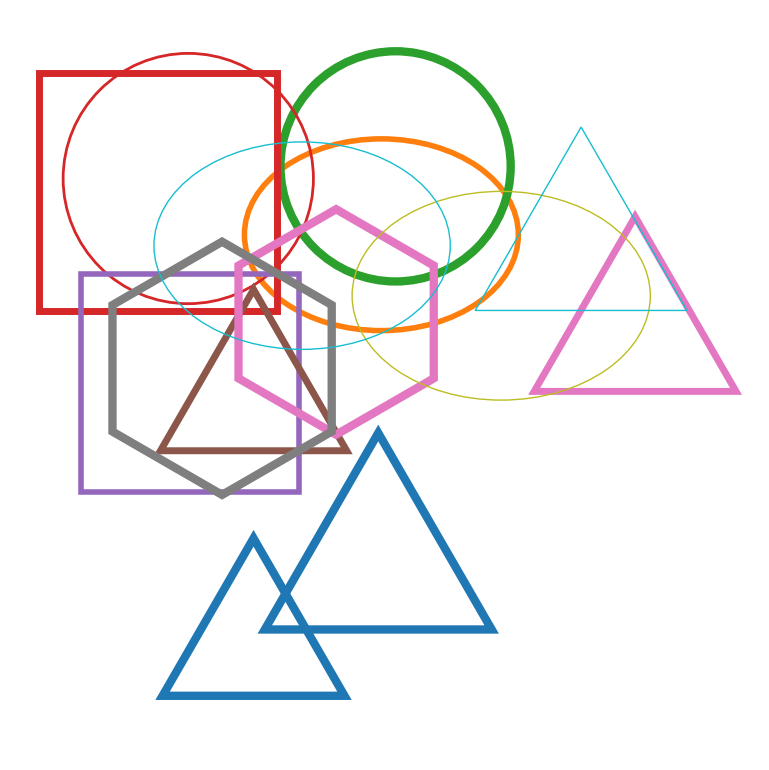[{"shape": "triangle", "thickness": 3, "radius": 0.85, "center": [0.491, 0.268]}, {"shape": "triangle", "thickness": 3, "radius": 0.68, "center": [0.329, 0.165]}, {"shape": "oval", "thickness": 2, "radius": 0.89, "center": [0.495, 0.695]}, {"shape": "circle", "thickness": 3, "radius": 0.75, "center": [0.514, 0.784]}, {"shape": "circle", "thickness": 1, "radius": 0.81, "center": [0.245, 0.768]}, {"shape": "square", "thickness": 2.5, "radius": 0.77, "center": [0.205, 0.751]}, {"shape": "square", "thickness": 2, "radius": 0.71, "center": [0.247, 0.502]}, {"shape": "triangle", "thickness": 2.5, "radius": 0.7, "center": [0.329, 0.484]}, {"shape": "hexagon", "thickness": 3, "radius": 0.73, "center": [0.437, 0.582]}, {"shape": "triangle", "thickness": 2.5, "radius": 0.76, "center": [0.825, 0.567]}, {"shape": "hexagon", "thickness": 3, "radius": 0.82, "center": [0.288, 0.522]}, {"shape": "oval", "thickness": 0.5, "radius": 0.97, "center": [0.651, 0.616]}, {"shape": "triangle", "thickness": 0.5, "radius": 0.79, "center": [0.755, 0.676]}, {"shape": "oval", "thickness": 0.5, "radius": 0.96, "center": [0.392, 0.681]}]